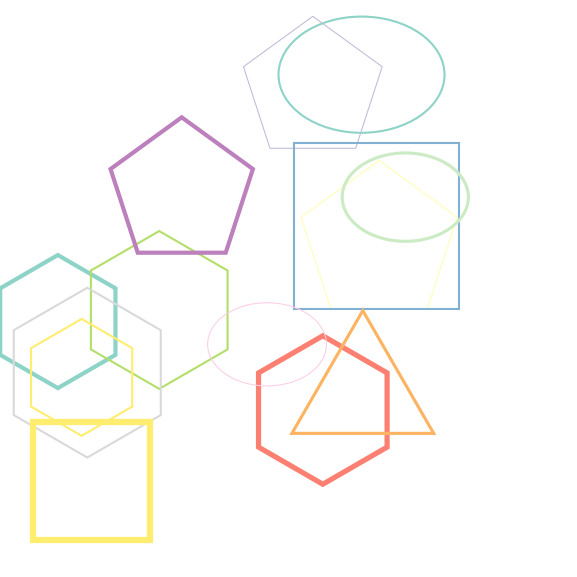[{"shape": "hexagon", "thickness": 2, "radius": 0.58, "center": [0.1, 0.442]}, {"shape": "oval", "thickness": 1, "radius": 0.72, "center": [0.626, 0.87]}, {"shape": "pentagon", "thickness": 0.5, "radius": 0.71, "center": [0.656, 0.579]}, {"shape": "pentagon", "thickness": 0.5, "radius": 0.63, "center": [0.542, 0.845]}, {"shape": "hexagon", "thickness": 2.5, "radius": 0.64, "center": [0.559, 0.289]}, {"shape": "square", "thickness": 1, "radius": 0.72, "center": [0.652, 0.608]}, {"shape": "triangle", "thickness": 1.5, "radius": 0.71, "center": [0.628, 0.32]}, {"shape": "hexagon", "thickness": 1, "radius": 0.68, "center": [0.276, 0.462]}, {"shape": "oval", "thickness": 0.5, "radius": 0.51, "center": [0.462, 0.403]}, {"shape": "hexagon", "thickness": 1, "radius": 0.73, "center": [0.151, 0.354]}, {"shape": "pentagon", "thickness": 2, "radius": 0.65, "center": [0.315, 0.666]}, {"shape": "oval", "thickness": 1.5, "radius": 0.55, "center": [0.702, 0.658]}, {"shape": "hexagon", "thickness": 1, "radius": 0.51, "center": [0.141, 0.346]}, {"shape": "square", "thickness": 3, "radius": 0.51, "center": [0.158, 0.166]}]